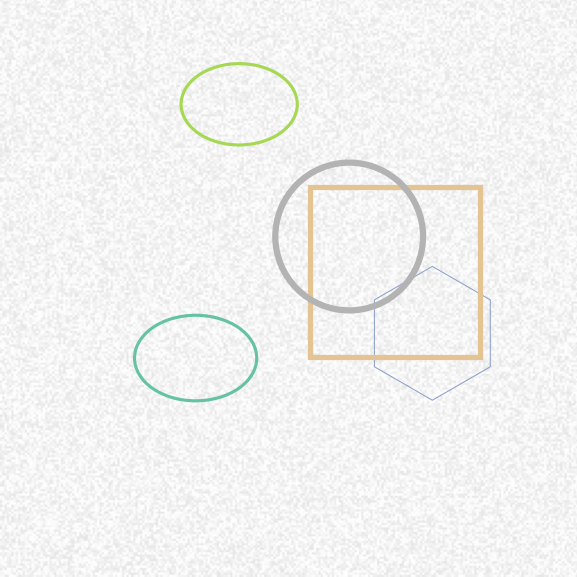[{"shape": "oval", "thickness": 1.5, "radius": 0.53, "center": [0.339, 0.379]}, {"shape": "hexagon", "thickness": 0.5, "radius": 0.58, "center": [0.749, 0.422]}, {"shape": "oval", "thickness": 1.5, "radius": 0.5, "center": [0.414, 0.819]}, {"shape": "square", "thickness": 2.5, "radius": 0.74, "center": [0.684, 0.528]}, {"shape": "circle", "thickness": 3, "radius": 0.64, "center": [0.605, 0.59]}]